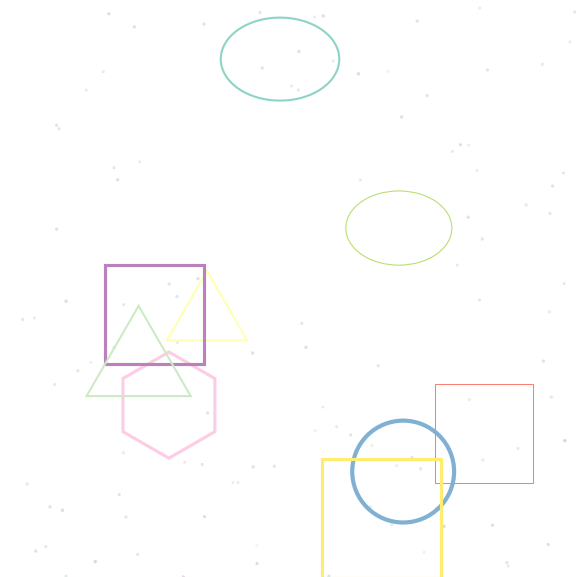[{"shape": "oval", "thickness": 1, "radius": 0.51, "center": [0.485, 0.897]}, {"shape": "triangle", "thickness": 1, "radius": 0.4, "center": [0.358, 0.45]}, {"shape": "square", "thickness": 0.5, "radius": 0.43, "center": [0.838, 0.248]}, {"shape": "circle", "thickness": 2, "radius": 0.44, "center": [0.698, 0.183]}, {"shape": "oval", "thickness": 0.5, "radius": 0.46, "center": [0.691, 0.604]}, {"shape": "hexagon", "thickness": 1.5, "radius": 0.46, "center": [0.292, 0.298]}, {"shape": "square", "thickness": 1.5, "radius": 0.43, "center": [0.267, 0.454]}, {"shape": "triangle", "thickness": 1, "radius": 0.52, "center": [0.24, 0.365]}, {"shape": "square", "thickness": 1.5, "radius": 0.51, "center": [0.661, 0.101]}]